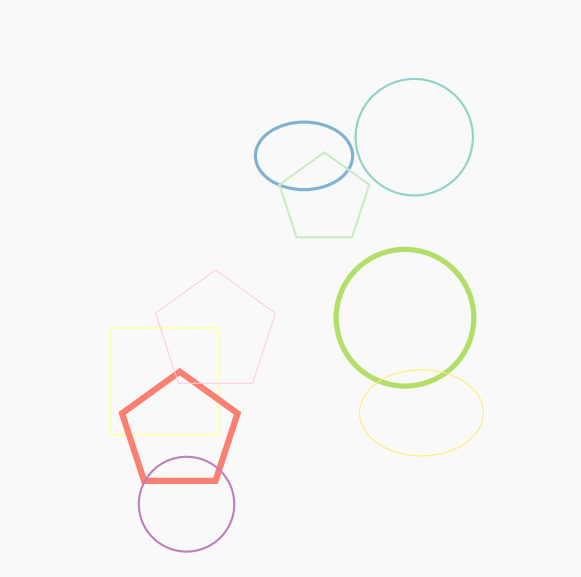[{"shape": "circle", "thickness": 1, "radius": 0.5, "center": [0.713, 0.762]}, {"shape": "square", "thickness": 1, "radius": 0.47, "center": [0.283, 0.339]}, {"shape": "pentagon", "thickness": 3, "radius": 0.52, "center": [0.309, 0.251]}, {"shape": "oval", "thickness": 1.5, "radius": 0.42, "center": [0.523, 0.729]}, {"shape": "circle", "thickness": 2.5, "radius": 0.59, "center": [0.697, 0.449]}, {"shape": "pentagon", "thickness": 0.5, "radius": 0.54, "center": [0.371, 0.423]}, {"shape": "circle", "thickness": 1, "radius": 0.41, "center": [0.321, 0.126]}, {"shape": "pentagon", "thickness": 1, "radius": 0.41, "center": [0.558, 0.654]}, {"shape": "oval", "thickness": 0.5, "radius": 0.53, "center": [0.725, 0.284]}]